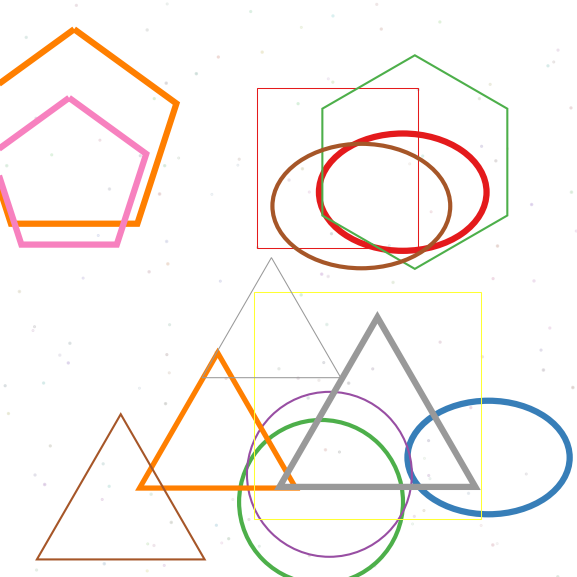[{"shape": "oval", "thickness": 3, "radius": 0.73, "center": [0.697, 0.666]}, {"shape": "square", "thickness": 0.5, "radius": 0.7, "center": [0.584, 0.708]}, {"shape": "oval", "thickness": 3, "radius": 0.7, "center": [0.846, 0.207]}, {"shape": "hexagon", "thickness": 1, "radius": 0.92, "center": [0.718, 0.718]}, {"shape": "circle", "thickness": 2, "radius": 0.71, "center": [0.556, 0.13]}, {"shape": "circle", "thickness": 1, "radius": 0.71, "center": [0.57, 0.178]}, {"shape": "triangle", "thickness": 2.5, "radius": 0.78, "center": [0.377, 0.232]}, {"shape": "pentagon", "thickness": 3, "radius": 0.93, "center": [0.128, 0.762]}, {"shape": "square", "thickness": 0.5, "radius": 0.98, "center": [0.636, 0.297]}, {"shape": "triangle", "thickness": 1, "radius": 0.84, "center": [0.209, 0.114]}, {"shape": "oval", "thickness": 2, "radius": 0.77, "center": [0.626, 0.642]}, {"shape": "pentagon", "thickness": 3, "radius": 0.7, "center": [0.12, 0.689]}, {"shape": "triangle", "thickness": 3, "radius": 0.98, "center": [0.654, 0.254]}, {"shape": "triangle", "thickness": 0.5, "radius": 0.69, "center": [0.47, 0.414]}]